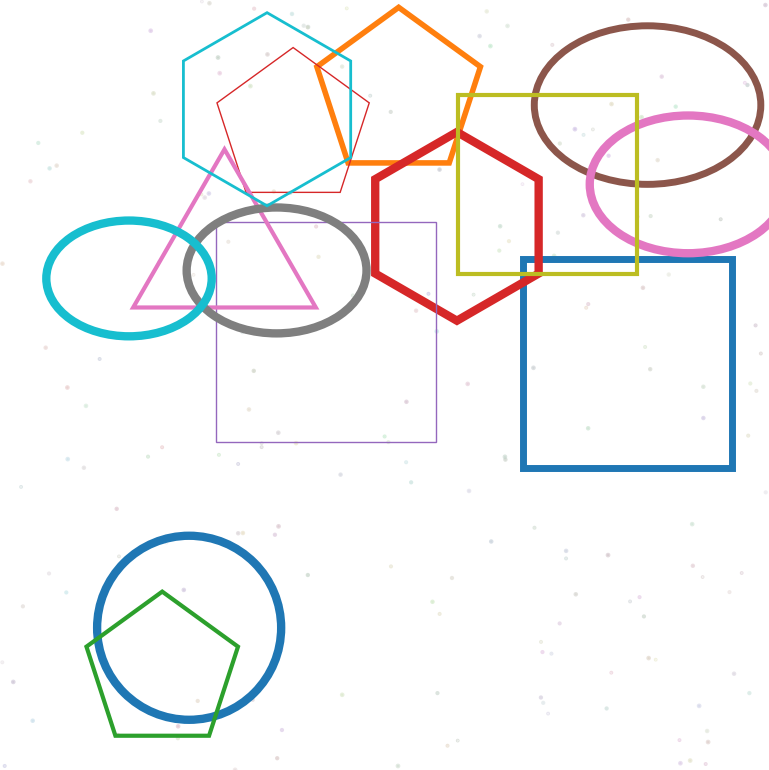[{"shape": "square", "thickness": 2.5, "radius": 0.68, "center": [0.815, 0.528]}, {"shape": "circle", "thickness": 3, "radius": 0.6, "center": [0.246, 0.185]}, {"shape": "pentagon", "thickness": 2, "radius": 0.56, "center": [0.518, 0.879]}, {"shape": "pentagon", "thickness": 1.5, "radius": 0.52, "center": [0.211, 0.128]}, {"shape": "hexagon", "thickness": 3, "radius": 0.61, "center": [0.593, 0.706]}, {"shape": "pentagon", "thickness": 0.5, "radius": 0.52, "center": [0.381, 0.834]}, {"shape": "square", "thickness": 0.5, "radius": 0.71, "center": [0.424, 0.569]}, {"shape": "oval", "thickness": 2.5, "radius": 0.74, "center": [0.841, 0.864]}, {"shape": "triangle", "thickness": 1.5, "radius": 0.68, "center": [0.292, 0.669]}, {"shape": "oval", "thickness": 3, "radius": 0.64, "center": [0.894, 0.761]}, {"shape": "oval", "thickness": 3, "radius": 0.58, "center": [0.359, 0.649]}, {"shape": "square", "thickness": 1.5, "radius": 0.58, "center": [0.711, 0.761]}, {"shape": "oval", "thickness": 3, "radius": 0.54, "center": [0.168, 0.638]}, {"shape": "hexagon", "thickness": 1, "radius": 0.63, "center": [0.347, 0.858]}]